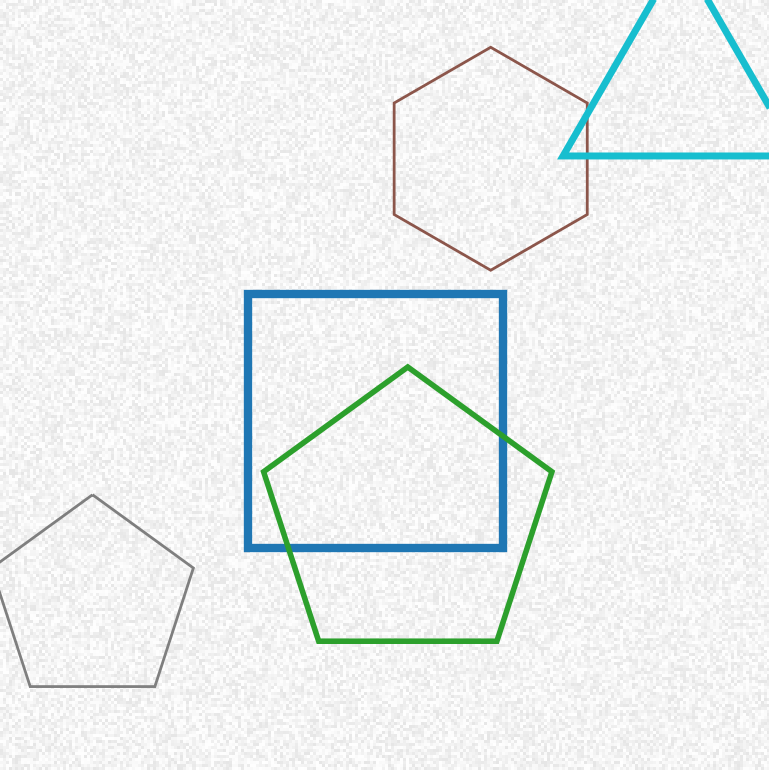[{"shape": "square", "thickness": 3, "radius": 0.83, "center": [0.488, 0.453]}, {"shape": "pentagon", "thickness": 2, "radius": 0.98, "center": [0.53, 0.327]}, {"shape": "hexagon", "thickness": 1, "radius": 0.72, "center": [0.637, 0.794]}, {"shape": "pentagon", "thickness": 1, "radius": 0.69, "center": [0.12, 0.22]}, {"shape": "triangle", "thickness": 2.5, "radius": 0.88, "center": [0.884, 0.885]}]